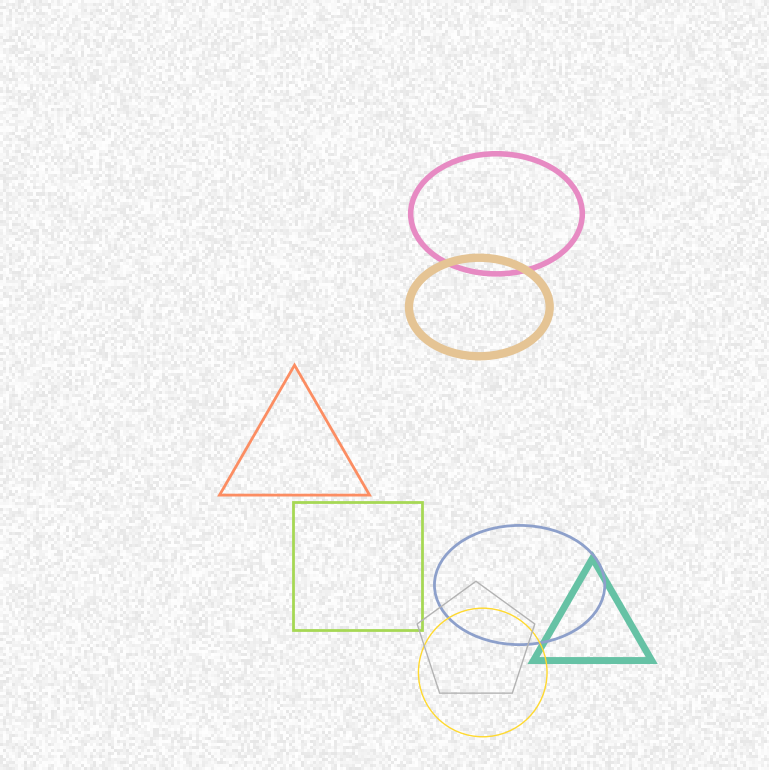[{"shape": "triangle", "thickness": 2.5, "radius": 0.44, "center": [0.77, 0.186]}, {"shape": "triangle", "thickness": 1, "radius": 0.56, "center": [0.383, 0.413]}, {"shape": "oval", "thickness": 1, "radius": 0.55, "center": [0.675, 0.24]}, {"shape": "oval", "thickness": 2, "radius": 0.56, "center": [0.645, 0.722]}, {"shape": "square", "thickness": 1, "radius": 0.42, "center": [0.464, 0.265]}, {"shape": "circle", "thickness": 0.5, "radius": 0.42, "center": [0.627, 0.127]}, {"shape": "oval", "thickness": 3, "radius": 0.46, "center": [0.622, 0.601]}, {"shape": "pentagon", "thickness": 0.5, "radius": 0.4, "center": [0.618, 0.165]}]